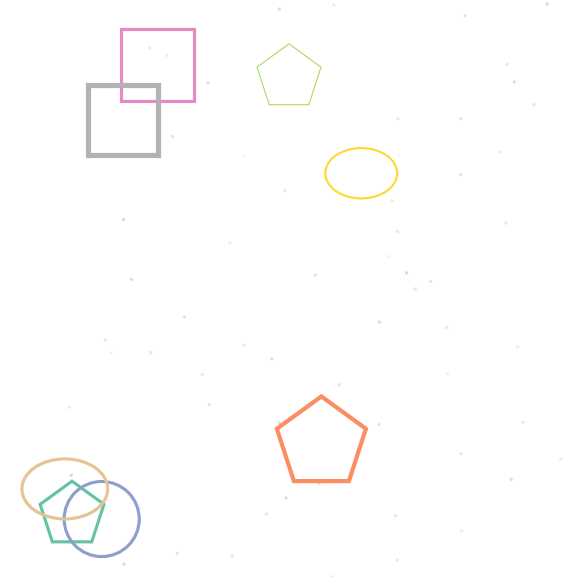[{"shape": "pentagon", "thickness": 1.5, "radius": 0.29, "center": [0.125, 0.108]}, {"shape": "pentagon", "thickness": 2, "radius": 0.41, "center": [0.557, 0.232]}, {"shape": "circle", "thickness": 1.5, "radius": 0.32, "center": [0.176, 0.1]}, {"shape": "square", "thickness": 1.5, "radius": 0.31, "center": [0.273, 0.887]}, {"shape": "pentagon", "thickness": 0.5, "radius": 0.29, "center": [0.5, 0.865]}, {"shape": "oval", "thickness": 1, "radius": 0.31, "center": [0.626, 0.699]}, {"shape": "oval", "thickness": 1.5, "radius": 0.37, "center": [0.112, 0.152]}, {"shape": "square", "thickness": 2.5, "radius": 0.3, "center": [0.214, 0.791]}]